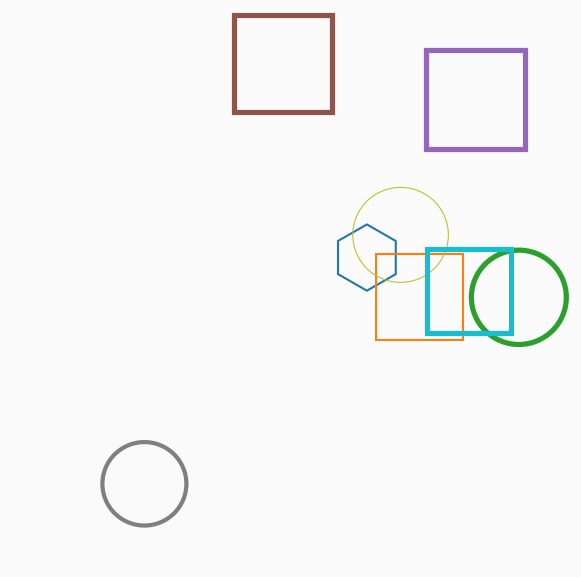[{"shape": "hexagon", "thickness": 1, "radius": 0.29, "center": [0.631, 0.553]}, {"shape": "square", "thickness": 1, "radius": 0.37, "center": [0.722, 0.485]}, {"shape": "circle", "thickness": 2.5, "radius": 0.41, "center": [0.893, 0.484]}, {"shape": "square", "thickness": 2.5, "radius": 0.43, "center": [0.818, 0.827]}, {"shape": "square", "thickness": 2.5, "radius": 0.42, "center": [0.487, 0.889]}, {"shape": "circle", "thickness": 2, "radius": 0.36, "center": [0.248, 0.161]}, {"shape": "circle", "thickness": 0.5, "radius": 0.41, "center": [0.689, 0.592]}, {"shape": "square", "thickness": 2.5, "radius": 0.36, "center": [0.807, 0.495]}]